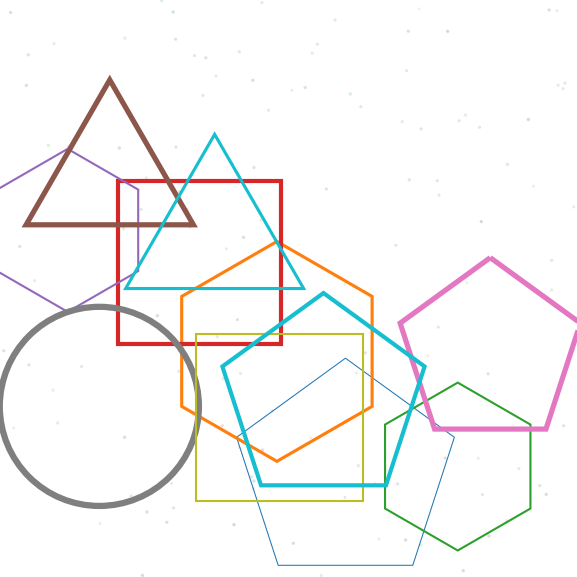[{"shape": "pentagon", "thickness": 0.5, "radius": 0.99, "center": [0.598, 0.181]}, {"shape": "hexagon", "thickness": 1.5, "radius": 0.95, "center": [0.48, 0.391]}, {"shape": "hexagon", "thickness": 1, "radius": 0.73, "center": [0.793, 0.191]}, {"shape": "square", "thickness": 2, "radius": 0.71, "center": [0.345, 0.544]}, {"shape": "hexagon", "thickness": 1, "radius": 0.71, "center": [0.117, 0.6]}, {"shape": "triangle", "thickness": 2.5, "radius": 0.84, "center": [0.19, 0.693]}, {"shape": "pentagon", "thickness": 2.5, "radius": 0.82, "center": [0.849, 0.389]}, {"shape": "circle", "thickness": 3, "radius": 0.86, "center": [0.172, 0.295]}, {"shape": "square", "thickness": 1, "radius": 0.72, "center": [0.483, 0.276]}, {"shape": "pentagon", "thickness": 2, "radius": 0.92, "center": [0.56, 0.308]}, {"shape": "triangle", "thickness": 1.5, "radius": 0.89, "center": [0.372, 0.589]}]